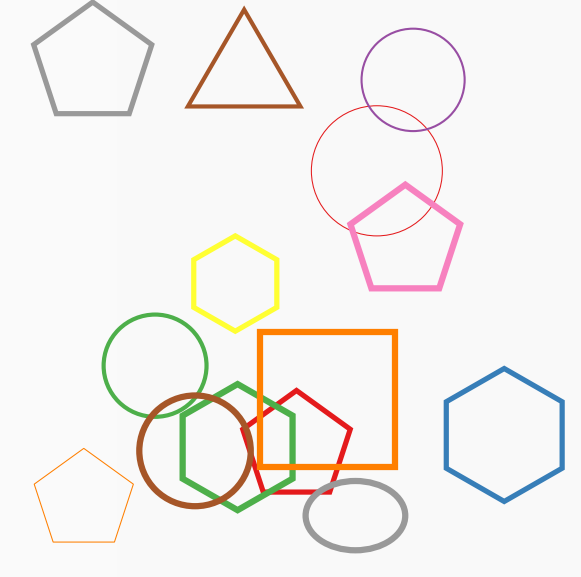[{"shape": "circle", "thickness": 0.5, "radius": 0.56, "center": [0.648, 0.703]}, {"shape": "pentagon", "thickness": 2.5, "radius": 0.49, "center": [0.51, 0.226]}, {"shape": "hexagon", "thickness": 2.5, "radius": 0.58, "center": [0.867, 0.246]}, {"shape": "hexagon", "thickness": 3, "radius": 0.55, "center": [0.409, 0.225]}, {"shape": "circle", "thickness": 2, "radius": 0.44, "center": [0.267, 0.366]}, {"shape": "circle", "thickness": 1, "radius": 0.44, "center": [0.711, 0.861]}, {"shape": "pentagon", "thickness": 0.5, "radius": 0.45, "center": [0.144, 0.133]}, {"shape": "square", "thickness": 3, "radius": 0.58, "center": [0.563, 0.307]}, {"shape": "hexagon", "thickness": 2.5, "radius": 0.41, "center": [0.405, 0.508]}, {"shape": "triangle", "thickness": 2, "radius": 0.56, "center": [0.42, 0.871]}, {"shape": "circle", "thickness": 3, "radius": 0.48, "center": [0.336, 0.218]}, {"shape": "pentagon", "thickness": 3, "radius": 0.5, "center": [0.697, 0.58]}, {"shape": "pentagon", "thickness": 2.5, "radius": 0.53, "center": [0.16, 0.889]}, {"shape": "oval", "thickness": 3, "radius": 0.43, "center": [0.611, 0.106]}]